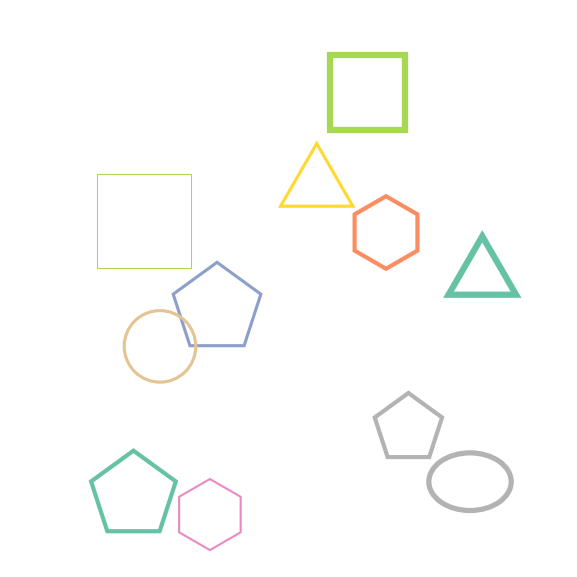[{"shape": "pentagon", "thickness": 2, "radius": 0.39, "center": [0.231, 0.142]}, {"shape": "triangle", "thickness": 3, "radius": 0.34, "center": [0.835, 0.523]}, {"shape": "hexagon", "thickness": 2, "radius": 0.31, "center": [0.668, 0.597]}, {"shape": "pentagon", "thickness": 1.5, "radius": 0.4, "center": [0.376, 0.465]}, {"shape": "hexagon", "thickness": 1, "radius": 0.31, "center": [0.363, 0.108]}, {"shape": "square", "thickness": 3, "radius": 0.33, "center": [0.637, 0.84]}, {"shape": "square", "thickness": 0.5, "radius": 0.41, "center": [0.249, 0.616]}, {"shape": "triangle", "thickness": 1.5, "radius": 0.36, "center": [0.548, 0.678]}, {"shape": "circle", "thickness": 1.5, "radius": 0.31, "center": [0.277, 0.399]}, {"shape": "pentagon", "thickness": 2, "radius": 0.31, "center": [0.707, 0.257]}, {"shape": "oval", "thickness": 2.5, "radius": 0.36, "center": [0.814, 0.165]}]